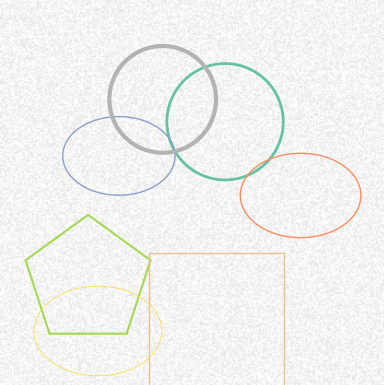[{"shape": "circle", "thickness": 2, "radius": 0.76, "center": [0.585, 0.684]}, {"shape": "oval", "thickness": 1, "radius": 0.78, "center": [0.781, 0.492]}, {"shape": "oval", "thickness": 1, "radius": 0.73, "center": [0.309, 0.595]}, {"shape": "pentagon", "thickness": 1.5, "radius": 0.85, "center": [0.229, 0.271]}, {"shape": "oval", "thickness": 0.5, "radius": 0.83, "center": [0.254, 0.14]}, {"shape": "square", "thickness": 1, "radius": 0.87, "center": [0.562, 0.168]}, {"shape": "circle", "thickness": 3, "radius": 0.69, "center": [0.423, 0.742]}]